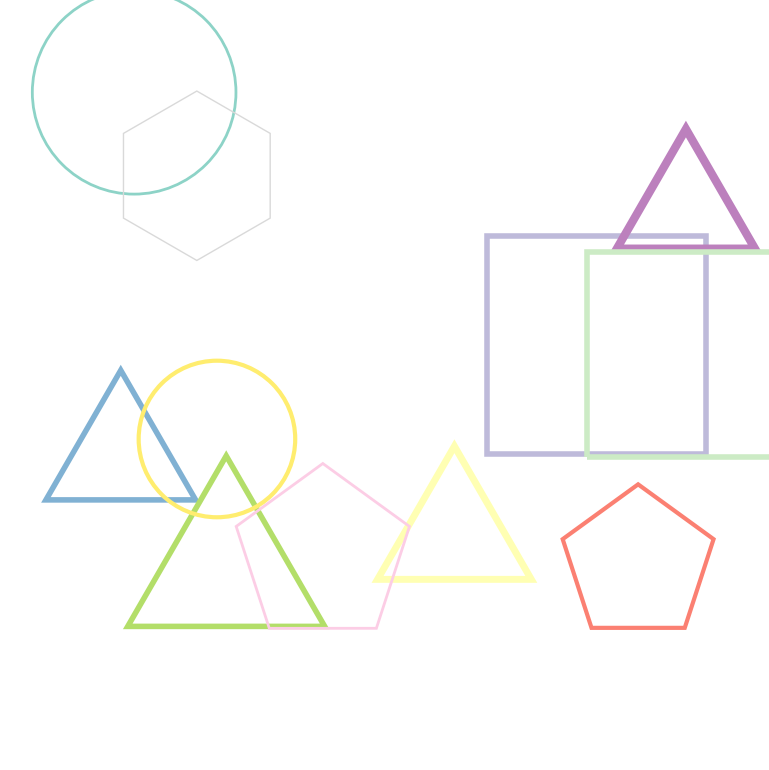[{"shape": "circle", "thickness": 1, "radius": 0.66, "center": [0.174, 0.88]}, {"shape": "triangle", "thickness": 2.5, "radius": 0.58, "center": [0.59, 0.305]}, {"shape": "square", "thickness": 2, "radius": 0.71, "center": [0.775, 0.552]}, {"shape": "pentagon", "thickness": 1.5, "radius": 0.52, "center": [0.829, 0.268]}, {"shape": "triangle", "thickness": 2, "radius": 0.56, "center": [0.157, 0.407]}, {"shape": "triangle", "thickness": 2, "radius": 0.74, "center": [0.294, 0.26]}, {"shape": "pentagon", "thickness": 1, "radius": 0.59, "center": [0.419, 0.28]}, {"shape": "hexagon", "thickness": 0.5, "radius": 0.55, "center": [0.256, 0.772]}, {"shape": "triangle", "thickness": 3, "radius": 0.52, "center": [0.891, 0.729]}, {"shape": "square", "thickness": 2, "radius": 0.67, "center": [0.896, 0.539]}, {"shape": "circle", "thickness": 1.5, "radius": 0.51, "center": [0.282, 0.43]}]